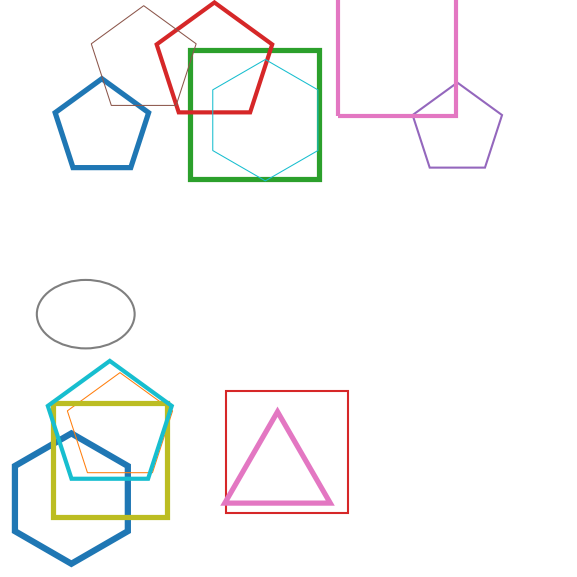[{"shape": "hexagon", "thickness": 3, "radius": 0.56, "center": [0.124, 0.136]}, {"shape": "pentagon", "thickness": 2.5, "radius": 0.43, "center": [0.176, 0.778]}, {"shape": "pentagon", "thickness": 0.5, "radius": 0.48, "center": [0.208, 0.258]}, {"shape": "square", "thickness": 2.5, "radius": 0.56, "center": [0.441, 0.801]}, {"shape": "pentagon", "thickness": 2, "radius": 0.53, "center": [0.371, 0.89]}, {"shape": "square", "thickness": 1, "radius": 0.53, "center": [0.497, 0.216]}, {"shape": "pentagon", "thickness": 1, "radius": 0.41, "center": [0.792, 0.775]}, {"shape": "pentagon", "thickness": 0.5, "radius": 0.48, "center": [0.249, 0.894]}, {"shape": "triangle", "thickness": 2.5, "radius": 0.53, "center": [0.481, 0.181]}, {"shape": "square", "thickness": 2, "radius": 0.51, "center": [0.687, 0.9]}, {"shape": "oval", "thickness": 1, "radius": 0.42, "center": [0.148, 0.455]}, {"shape": "square", "thickness": 2.5, "radius": 0.49, "center": [0.191, 0.203]}, {"shape": "hexagon", "thickness": 0.5, "radius": 0.53, "center": [0.459, 0.791]}, {"shape": "pentagon", "thickness": 2, "radius": 0.56, "center": [0.19, 0.261]}]